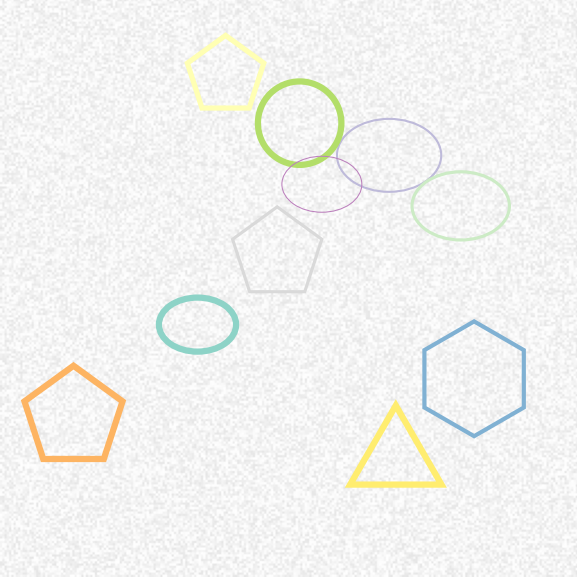[{"shape": "oval", "thickness": 3, "radius": 0.33, "center": [0.342, 0.437]}, {"shape": "pentagon", "thickness": 2.5, "radius": 0.35, "center": [0.391, 0.868]}, {"shape": "oval", "thickness": 1, "radius": 0.45, "center": [0.674, 0.73]}, {"shape": "hexagon", "thickness": 2, "radius": 0.5, "center": [0.821, 0.343]}, {"shape": "pentagon", "thickness": 3, "radius": 0.45, "center": [0.127, 0.277]}, {"shape": "circle", "thickness": 3, "radius": 0.36, "center": [0.519, 0.786]}, {"shape": "pentagon", "thickness": 1.5, "radius": 0.41, "center": [0.48, 0.56]}, {"shape": "oval", "thickness": 0.5, "radius": 0.35, "center": [0.557, 0.68]}, {"shape": "oval", "thickness": 1.5, "radius": 0.42, "center": [0.798, 0.643]}, {"shape": "triangle", "thickness": 3, "radius": 0.46, "center": [0.685, 0.206]}]